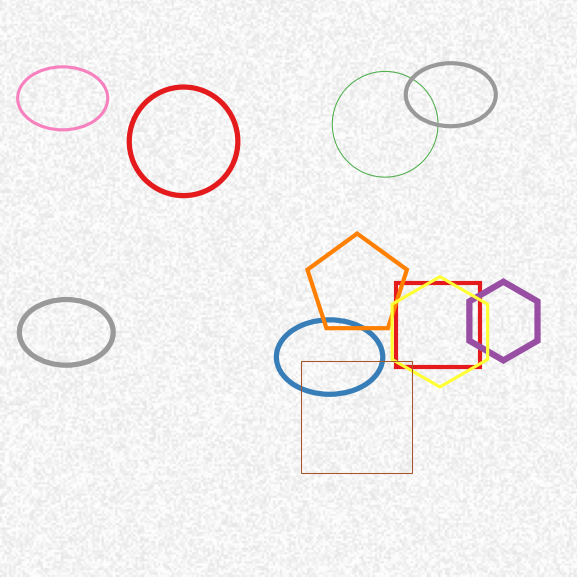[{"shape": "square", "thickness": 2, "radius": 0.36, "center": [0.758, 0.436]}, {"shape": "circle", "thickness": 2.5, "radius": 0.47, "center": [0.318, 0.754]}, {"shape": "oval", "thickness": 2.5, "radius": 0.46, "center": [0.571, 0.381]}, {"shape": "circle", "thickness": 0.5, "radius": 0.46, "center": [0.667, 0.784]}, {"shape": "hexagon", "thickness": 3, "radius": 0.34, "center": [0.872, 0.443]}, {"shape": "pentagon", "thickness": 2, "radius": 0.45, "center": [0.618, 0.504]}, {"shape": "hexagon", "thickness": 1.5, "radius": 0.48, "center": [0.762, 0.425]}, {"shape": "square", "thickness": 0.5, "radius": 0.48, "center": [0.617, 0.277]}, {"shape": "oval", "thickness": 1.5, "radius": 0.39, "center": [0.109, 0.829]}, {"shape": "oval", "thickness": 2.5, "radius": 0.41, "center": [0.115, 0.424]}, {"shape": "oval", "thickness": 2, "radius": 0.39, "center": [0.781, 0.835]}]